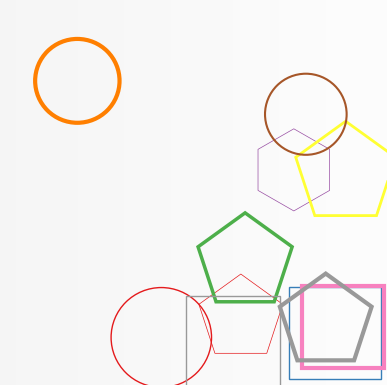[{"shape": "circle", "thickness": 1, "radius": 0.65, "center": [0.416, 0.123]}, {"shape": "pentagon", "thickness": 0.5, "radius": 0.57, "center": [0.622, 0.174]}, {"shape": "square", "thickness": 1, "radius": 0.6, "center": [0.865, 0.134]}, {"shape": "pentagon", "thickness": 2.5, "radius": 0.64, "center": [0.633, 0.319]}, {"shape": "hexagon", "thickness": 0.5, "radius": 0.53, "center": [0.758, 0.559]}, {"shape": "circle", "thickness": 3, "radius": 0.54, "center": [0.2, 0.79]}, {"shape": "pentagon", "thickness": 2, "radius": 0.68, "center": [0.892, 0.55]}, {"shape": "circle", "thickness": 1.5, "radius": 0.53, "center": [0.789, 0.703]}, {"shape": "square", "thickness": 3, "radius": 0.53, "center": [0.885, 0.15]}, {"shape": "square", "thickness": 1, "radius": 0.6, "center": [0.602, 0.11]}, {"shape": "pentagon", "thickness": 3, "radius": 0.62, "center": [0.841, 0.165]}]